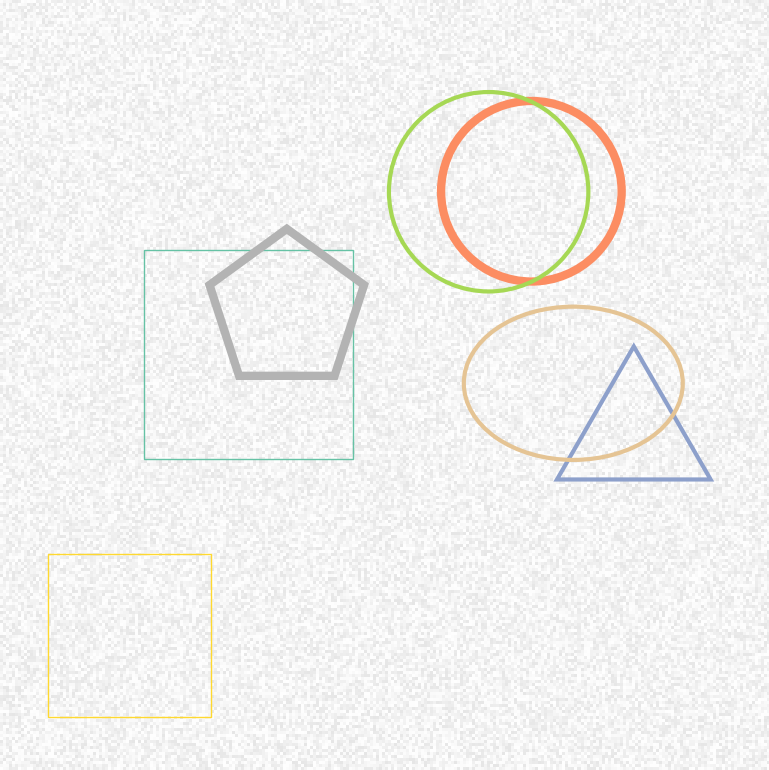[{"shape": "square", "thickness": 0.5, "radius": 0.68, "center": [0.323, 0.54]}, {"shape": "circle", "thickness": 3, "radius": 0.59, "center": [0.69, 0.752]}, {"shape": "triangle", "thickness": 1.5, "radius": 0.58, "center": [0.823, 0.435]}, {"shape": "circle", "thickness": 1.5, "radius": 0.65, "center": [0.635, 0.751]}, {"shape": "square", "thickness": 0.5, "radius": 0.53, "center": [0.168, 0.175]}, {"shape": "oval", "thickness": 1.5, "radius": 0.71, "center": [0.745, 0.502]}, {"shape": "pentagon", "thickness": 3, "radius": 0.53, "center": [0.372, 0.597]}]